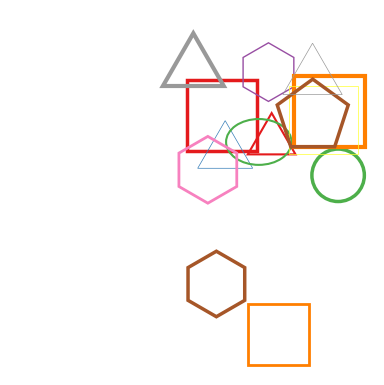[{"shape": "square", "thickness": 2.5, "radius": 0.46, "center": [0.577, 0.699]}, {"shape": "triangle", "thickness": 1.5, "radius": 0.36, "center": [0.706, 0.635]}, {"shape": "triangle", "thickness": 0.5, "radius": 0.41, "center": [0.585, 0.604]}, {"shape": "circle", "thickness": 2.5, "radius": 0.34, "center": [0.878, 0.545]}, {"shape": "oval", "thickness": 1.5, "radius": 0.43, "center": [0.672, 0.631]}, {"shape": "hexagon", "thickness": 1, "radius": 0.38, "center": [0.697, 0.813]}, {"shape": "square", "thickness": 3, "radius": 0.46, "center": [0.856, 0.711]}, {"shape": "square", "thickness": 2, "radius": 0.4, "center": [0.724, 0.131]}, {"shape": "square", "thickness": 0.5, "radius": 0.44, "center": [0.84, 0.688]}, {"shape": "hexagon", "thickness": 2.5, "radius": 0.43, "center": [0.562, 0.262]}, {"shape": "pentagon", "thickness": 2.5, "radius": 0.48, "center": [0.812, 0.697]}, {"shape": "hexagon", "thickness": 2, "radius": 0.43, "center": [0.54, 0.559]}, {"shape": "triangle", "thickness": 0.5, "radius": 0.45, "center": [0.812, 0.799]}, {"shape": "triangle", "thickness": 3, "radius": 0.46, "center": [0.502, 0.822]}]